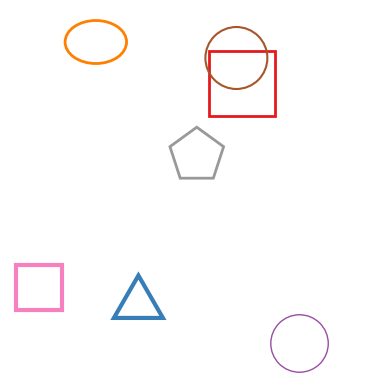[{"shape": "square", "thickness": 2, "radius": 0.42, "center": [0.629, 0.782]}, {"shape": "triangle", "thickness": 3, "radius": 0.37, "center": [0.359, 0.211]}, {"shape": "circle", "thickness": 1, "radius": 0.37, "center": [0.778, 0.108]}, {"shape": "oval", "thickness": 2, "radius": 0.4, "center": [0.249, 0.891]}, {"shape": "circle", "thickness": 1.5, "radius": 0.4, "center": [0.614, 0.849]}, {"shape": "square", "thickness": 3, "radius": 0.3, "center": [0.101, 0.253]}, {"shape": "pentagon", "thickness": 2, "radius": 0.37, "center": [0.511, 0.596]}]